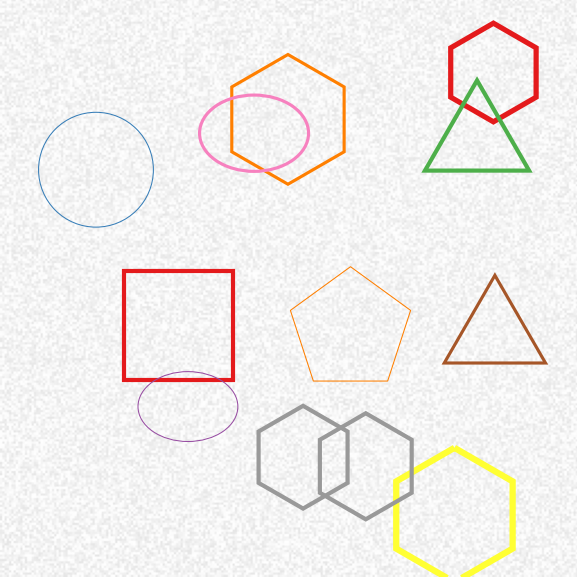[{"shape": "hexagon", "thickness": 2.5, "radius": 0.43, "center": [0.854, 0.874]}, {"shape": "square", "thickness": 2, "radius": 0.47, "center": [0.309, 0.436]}, {"shape": "circle", "thickness": 0.5, "radius": 0.5, "center": [0.166, 0.705]}, {"shape": "triangle", "thickness": 2, "radius": 0.52, "center": [0.826, 0.756]}, {"shape": "oval", "thickness": 0.5, "radius": 0.43, "center": [0.325, 0.295]}, {"shape": "pentagon", "thickness": 0.5, "radius": 0.55, "center": [0.607, 0.428]}, {"shape": "hexagon", "thickness": 1.5, "radius": 0.56, "center": [0.499, 0.792]}, {"shape": "hexagon", "thickness": 3, "radius": 0.58, "center": [0.787, 0.107]}, {"shape": "triangle", "thickness": 1.5, "radius": 0.51, "center": [0.857, 0.421]}, {"shape": "oval", "thickness": 1.5, "radius": 0.47, "center": [0.44, 0.768]}, {"shape": "hexagon", "thickness": 2, "radius": 0.44, "center": [0.525, 0.207]}, {"shape": "hexagon", "thickness": 2, "radius": 0.46, "center": [0.633, 0.192]}]